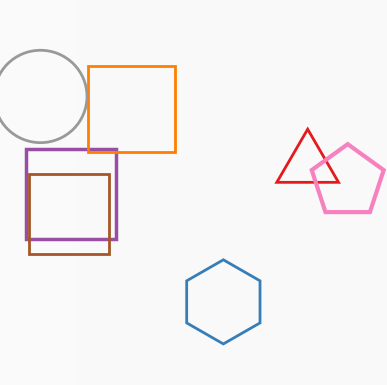[{"shape": "triangle", "thickness": 2, "radius": 0.46, "center": [0.794, 0.572]}, {"shape": "hexagon", "thickness": 2, "radius": 0.55, "center": [0.576, 0.216]}, {"shape": "square", "thickness": 2.5, "radius": 0.59, "center": [0.183, 0.495]}, {"shape": "square", "thickness": 2, "radius": 0.56, "center": [0.34, 0.717]}, {"shape": "square", "thickness": 2, "radius": 0.52, "center": [0.178, 0.443]}, {"shape": "pentagon", "thickness": 3, "radius": 0.49, "center": [0.897, 0.528]}, {"shape": "circle", "thickness": 2, "radius": 0.6, "center": [0.105, 0.749]}]